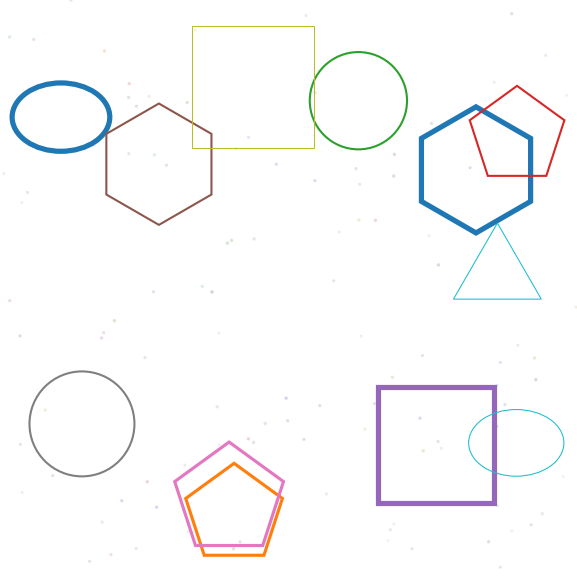[{"shape": "oval", "thickness": 2.5, "radius": 0.42, "center": [0.106, 0.796]}, {"shape": "hexagon", "thickness": 2.5, "radius": 0.55, "center": [0.824, 0.705]}, {"shape": "pentagon", "thickness": 1.5, "radius": 0.44, "center": [0.405, 0.109]}, {"shape": "circle", "thickness": 1, "radius": 0.42, "center": [0.621, 0.825]}, {"shape": "pentagon", "thickness": 1, "radius": 0.43, "center": [0.895, 0.764]}, {"shape": "square", "thickness": 2.5, "radius": 0.5, "center": [0.755, 0.229]}, {"shape": "hexagon", "thickness": 1, "radius": 0.53, "center": [0.275, 0.715]}, {"shape": "pentagon", "thickness": 1.5, "radius": 0.5, "center": [0.397, 0.135]}, {"shape": "circle", "thickness": 1, "radius": 0.45, "center": [0.142, 0.265]}, {"shape": "square", "thickness": 0.5, "radius": 0.53, "center": [0.438, 0.849]}, {"shape": "oval", "thickness": 0.5, "radius": 0.41, "center": [0.894, 0.232]}, {"shape": "triangle", "thickness": 0.5, "radius": 0.44, "center": [0.861, 0.525]}]